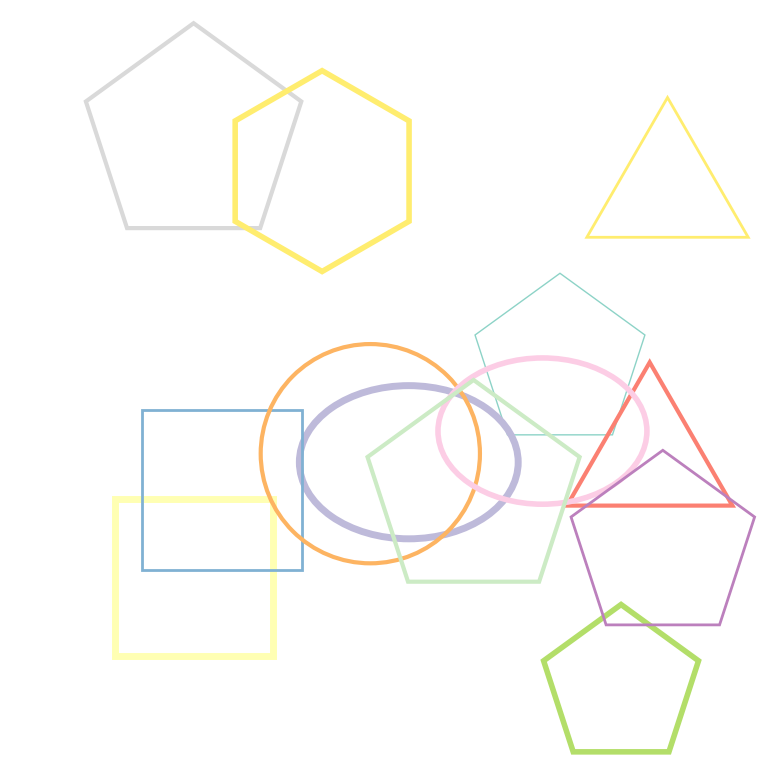[{"shape": "pentagon", "thickness": 0.5, "radius": 0.58, "center": [0.727, 0.529]}, {"shape": "square", "thickness": 2.5, "radius": 0.51, "center": [0.252, 0.25]}, {"shape": "oval", "thickness": 2.5, "radius": 0.71, "center": [0.531, 0.4]}, {"shape": "triangle", "thickness": 1.5, "radius": 0.62, "center": [0.844, 0.405]}, {"shape": "square", "thickness": 1, "radius": 0.52, "center": [0.288, 0.364]}, {"shape": "circle", "thickness": 1.5, "radius": 0.71, "center": [0.481, 0.411]}, {"shape": "pentagon", "thickness": 2, "radius": 0.53, "center": [0.807, 0.109]}, {"shape": "oval", "thickness": 2, "radius": 0.68, "center": [0.704, 0.44]}, {"shape": "pentagon", "thickness": 1.5, "radius": 0.74, "center": [0.251, 0.823]}, {"shape": "pentagon", "thickness": 1, "radius": 0.63, "center": [0.861, 0.29]}, {"shape": "pentagon", "thickness": 1.5, "radius": 0.72, "center": [0.615, 0.362]}, {"shape": "hexagon", "thickness": 2, "radius": 0.65, "center": [0.418, 0.778]}, {"shape": "triangle", "thickness": 1, "radius": 0.6, "center": [0.867, 0.752]}]